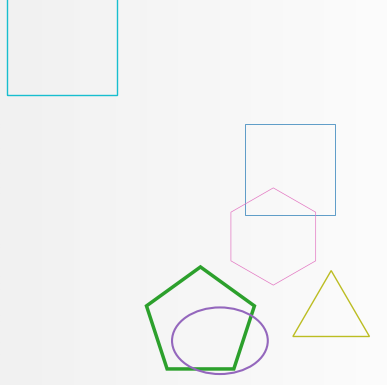[{"shape": "square", "thickness": 0.5, "radius": 0.59, "center": [0.748, 0.559]}, {"shape": "pentagon", "thickness": 2.5, "radius": 0.73, "center": [0.517, 0.16]}, {"shape": "oval", "thickness": 1.5, "radius": 0.62, "center": [0.568, 0.115]}, {"shape": "hexagon", "thickness": 0.5, "radius": 0.63, "center": [0.705, 0.386]}, {"shape": "triangle", "thickness": 1, "radius": 0.57, "center": [0.855, 0.183]}, {"shape": "square", "thickness": 1, "radius": 0.71, "center": [0.161, 0.894]}]